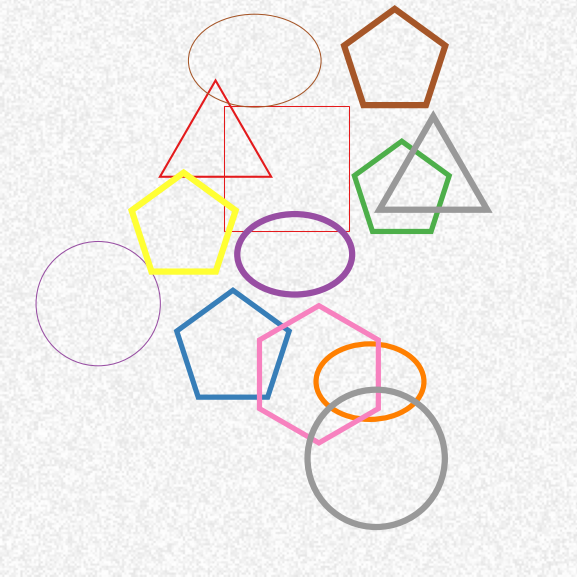[{"shape": "square", "thickness": 0.5, "radius": 0.54, "center": [0.496, 0.708]}, {"shape": "triangle", "thickness": 1, "radius": 0.56, "center": [0.373, 0.749]}, {"shape": "pentagon", "thickness": 2.5, "radius": 0.51, "center": [0.403, 0.394]}, {"shape": "pentagon", "thickness": 2.5, "radius": 0.43, "center": [0.696, 0.668]}, {"shape": "oval", "thickness": 3, "radius": 0.5, "center": [0.51, 0.559]}, {"shape": "circle", "thickness": 0.5, "radius": 0.54, "center": [0.17, 0.473]}, {"shape": "oval", "thickness": 2.5, "radius": 0.47, "center": [0.641, 0.338]}, {"shape": "pentagon", "thickness": 3, "radius": 0.47, "center": [0.318, 0.605]}, {"shape": "oval", "thickness": 0.5, "radius": 0.57, "center": [0.441, 0.894]}, {"shape": "pentagon", "thickness": 3, "radius": 0.46, "center": [0.683, 0.892]}, {"shape": "hexagon", "thickness": 2.5, "radius": 0.59, "center": [0.552, 0.351]}, {"shape": "triangle", "thickness": 3, "radius": 0.54, "center": [0.75, 0.69]}, {"shape": "circle", "thickness": 3, "radius": 0.59, "center": [0.651, 0.205]}]